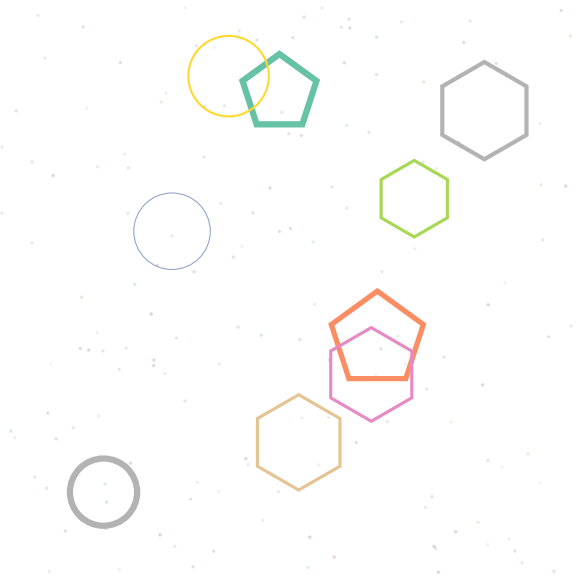[{"shape": "pentagon", "thickness": 3, "radius": 0.34, "center": [0.484, 0.838]}, {"shape": "pentagon", "thickness": 2.5, "radius": 0.42, "center": [0.653, 0.411]}, {"shape": "circle", "thickness": 0.5, "radius": 0.33, "center": [0.298, 0.599]}, {"shape": "hexagon", "thickness": 1.5, "radius": 0.41, "center": [0.643, 0.351]}, {"shape": "hexagon", "thickness": 1.5, "radius": 0.33, "center": [0.717, 0.655]}, {"shape": "circle", "thickness": 1, "radius": 0.35, "center": [0.396, 0.867]}, {"shape": "hexagon", "thickness": 1.5, "radius": 0.41, "center": [0.517, 0.233]}, {"shape": "hexagon", "thickness": 2, "radius": 0.42, "center": [0.839, 0.808]}, {"shape": "circle", "thickness": 3, "radius": 0.29, "center": [0.179, 0.147]}]